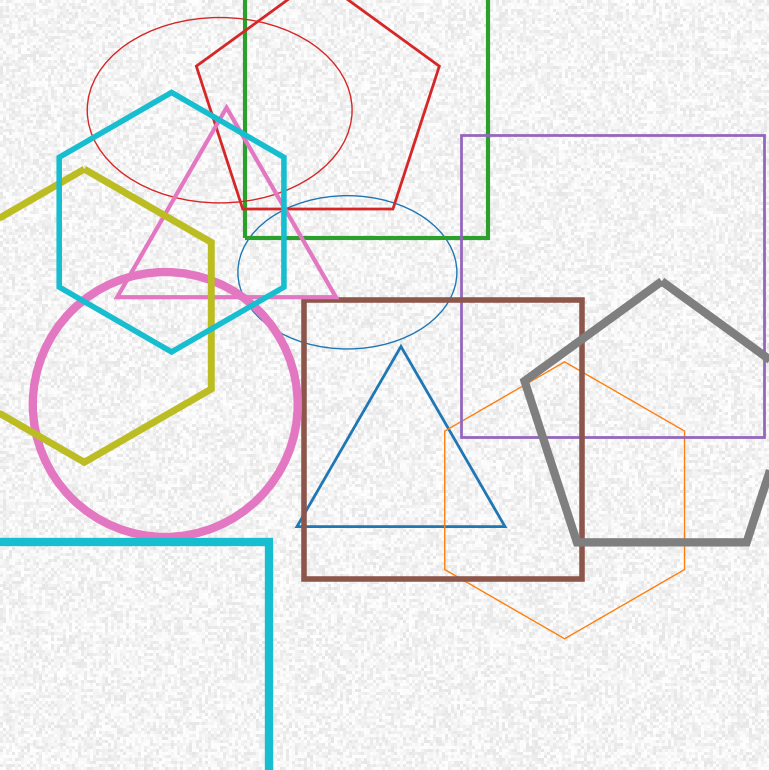[{"shape": "oval", "thickness": 0.5, "radius": 0.71, "center": [0.451, 0.646]}, {"shape": "triangle", "thickness": 1, "radius": 0.78, "center": [0.521, 0.394]}, {"shape": "hexagon", "thickness": 0.5, "radius": 0.9, "center": [0.733, 0.35]}, {"shape": "square", "thickness": 1.5, "radius": 0.79, "center": [0.476, 0.849]}, {"shape": "oval", "thickness": 0.5, "radius": 0.86, "center": [0.285, 0.857]}, {"shape": "pentagon", "thickness": 1, "radius": 0.83, "center": [0.413, 0.863]}, {"shape": "square", "thickness": 1, "radius": 0.98, "center": [0.796, 0.628]}, {"shape": "square", "thickness": 2, "radius": 0.91, "center": [0.575, 0.429]}, {"shape": "circle", "thickness": 3, "radius": 0.86, "center": [0.215, 0.475]}, {"shape": "triangle", "thickness": 1.5, "radius": 0.82, "center": [0.294, 0.696]}, {"shape": "pentagon", "thickness": 3, "radius": 0.94, "center": [0.859, 0.447]}, {"shape": "hexagon", "thickness": 2.5, "radius": 0.95, "center": [0.11, 0.59]}, {"shape": "square", "thickness": 3, "radius": 0.96, "center": [0.158, 0.105]}, {"shape": "hexagon", "thickness": 2, "radius": 0.84, "center": [0.223, 0.711]}]